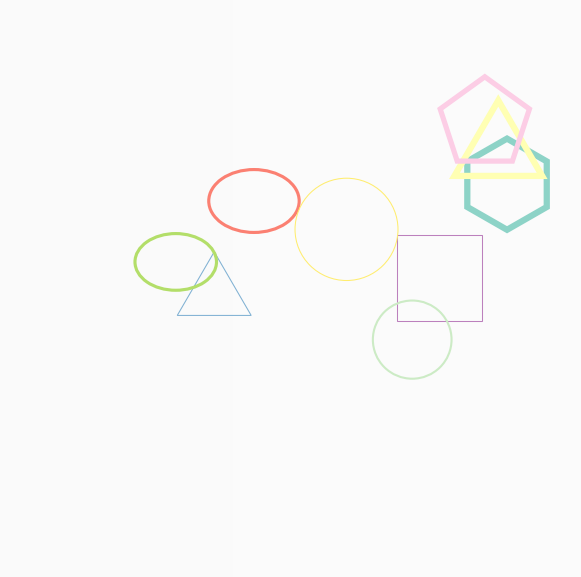[{"shape": "hexagon", "thickness": 3, "radius": 0.39, "center": [0.872, 0.68]}, {"shape": "triangle", "thickness": 3, "radius": 0.44, "center": [0.857, 0.738]}, {"shape": "oval", "thickness": 1.5, "radius": 0.39, "center": [0.437, 0.651]}, {"shape": "triangle", "thickness": 0.5, "radius": 0.37, "center": [0.369, 0.49]}, {"shape": "oval", "thickness": 1.5, "radius": 0.35, "center": [0.302, 0.546]}, {"shape": "pentagon", "thickness": 2.5, "radius": 0.4, "center": [0.834, 0.785]}, {"shape": "square", "thickness": 0.5, "radius": 0.37, "center": [0.756, 0.518]}, {"shape": "circle", "thickness": 1, "radius": 0.34, "center": [0.709, 0.411]}, {"shape": "circle", "thickness": 0.5, "radius": 0.44, "center": [0.596, 0.602]}]